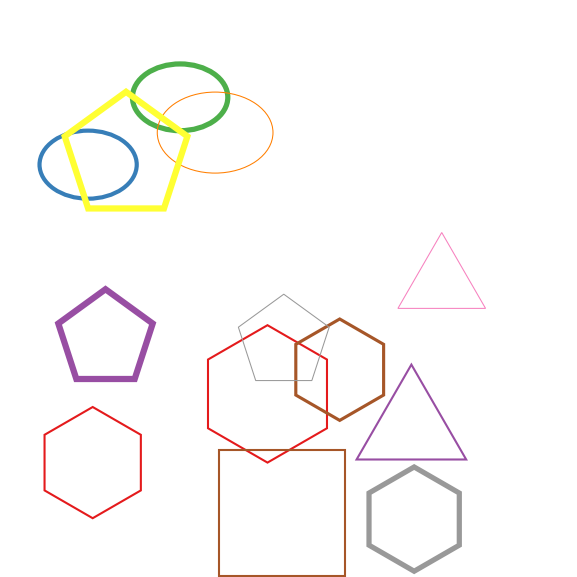[{"shape": "hexagon", "thickness": 1, "radius": 0.59, "center": [0.463, 0.317]}, {"shape": "hexagon", "thickness": 1, "radius": 0.48, "center": [0.161, 0.198]}, {"shape": "oval", "thickness": 2, "radius": 0.42, "center": [0.153, 0.714]}, {"shape": "oval", "thickness": 2.5, "radius": 0.41, "center": [0.312, 0.831]}, {"shape": "pentagon", "thickness": 3, "radius": 0.43, "center": [0.183, 0.412]}, {"shape": "triangle", "thickness": 1, "radius": 0.55, "center": [0.712, 0.258]}, {"shape": "oval", "thickness": 0.5, "radius": 0.5, "center": [0.373, 0.77]}, {"shape": "pentagon", "thickness": 3, "radius": 0.56, "center": [0.218, 0.729]}, {"shape": "hexagon", "thickness": 1.5, "radius": 0.44, "center": [0.588, 0.359]}, {"shape": "square", "thickness": 1, "radius": 0.55, "center": [0.488, 0.11]}, {"shape": "triangle", "thickness": 0.5, "radius": 0.44, "center": [0.765, 0.509]}, {"shape": "hexagon", "thickness": 2.5, "radius": 0.45, "center": [0.717, 0.1]}, {"shape": "pentagon", "thickness": 0.5, "radius": 0.41, "center": [0.491, 0.407]}]